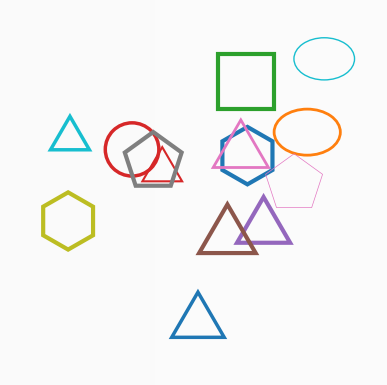[{"shape": "hexagon", "thickness": 3, "radius": 0.37, "center": [0.639, 0.596]}, {"shape": "triangle", "thickness": 2.5, "radius": 0.39, "center": [0.511, 0.163]}, {"shape": "oval", "thickness": 2, "radius": 0.43, "center": [0.793, 0.657]}, {"shape": "square", "thickness": 3, "radius": 0.36, "center": [0.634, 0.788]}, {"shape": "circle", "thickness": 2.5, "radius": 0.35, "center": [0.341, 0.612]}, {"shape": "triangle", "thickness": 1.5, "radius": 0.3, "center": [0.419, 0.559]}, {"shape": "triangle", "thickness": 3, "radius": 0.4, "center": [0.68, 0.409]}, {"shape": "triangle", "thickness": 3, "radius": 0.42, "center": [0.587, 0.385]}, {"shape": "triangle", "thickness": 2, "radius": 0.41, "center": [0.621, 0.606]}, {"shape": "pentagon", "thickness": 0.5, "radius": 0.39, "center": [0.759, 0.523]}, {"shape": "pentagon", "thickness": 3, "radius": 0.39, "center": [0.395, 0.58]}, {"shape": "hexagon", "thickness": 3, "radius": 0.37, "center": [0.176, 0.426]}, {"shape": "triangle", "thickness": 2.5, "radius": 0.29, "center": [0.181, 0.64]}, {"shape": "oval", "thickness": 1, "radius": 0.39, "center": [0.837, 0.847]}]